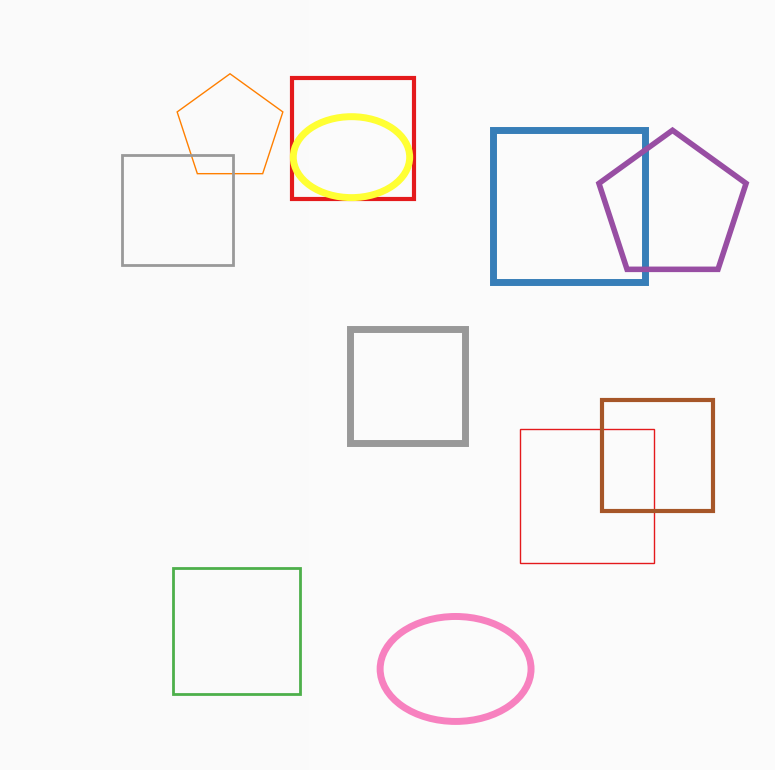[{"shape": "square", "thickness": 1.5, "radius": 0.39, "center": [0.455, 0.82]}, {"shape": "square", "thickness": 0.5, "radius": 0.43, "center": [0.757, 0.355]}, {"shape": "square", "thickness": 2.5, "radius": 0.49, "center": [0.734, 0.733]}, {"shape": "square", "thickness": 1, "radius": 0.41, "center": [0.305, 0.181]}, {"shape": "pentagon", "thickness": 2, "radius": 0.5, "center": [0.868, 0.731]}, {"shape": "pentagon", "thickness": 0.5, "radius": 0.36, "center": [0.297, 0.832]}, {"shape": "oval", "thickness": 2.5, "radius": 0.38, "center": [0.454, 0.796]}, {"shape": "square", "thickness": 1.5, "radius": 0.36, "center": [0.849, 0.409]}, {"shape": "oval", "thickness": 2.5, "radius": 0.49, "center": [0.588, 0.131]}, {"shape": "square", "thickness": 1, "radius": 0.36, "center": [0.229, 0.728]}, {"shape": "square", "thickness": 2.5, "radius": 0.37, "center": [0.526, 0.499]}]